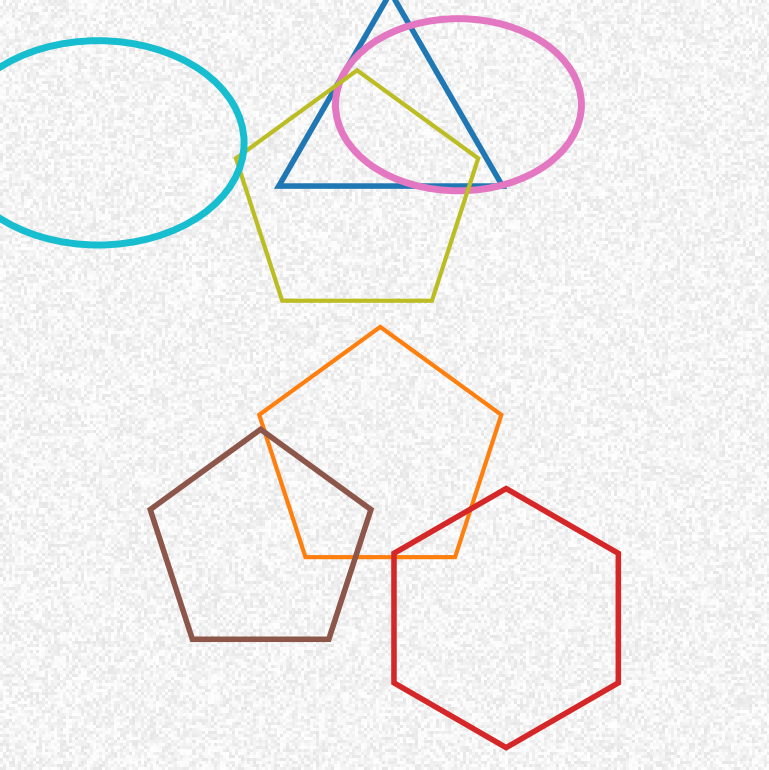[{"shape": "triangle", "thickness": 2, "radius": 0.84, "center": [0.507, 0.842]}, {"shape": "pentagon", "thickness": 1.5, "radius": 0.83, "center": [0.494, 0.41]}, {"shape": "hexagon", "thickness": 2, "radius": 0.84, "center": [0.657, 0.197]}, {"shape": "pentagon", "thickness": 2, "radius": 0.75, "center": [0.338, 0.292]}, {"shape": "oval", "thickness": 2.5, "radius": 0.8, "center": [0.595, 0.864]}, {"shape": "pentagon", "thickness": 1.5, "radius": 0.83, "center": [0.464, 0.743]}, {"shape": "oval", "thickness": 2.5, "radius": 0.95, "center": [0.127, 0.814]}]